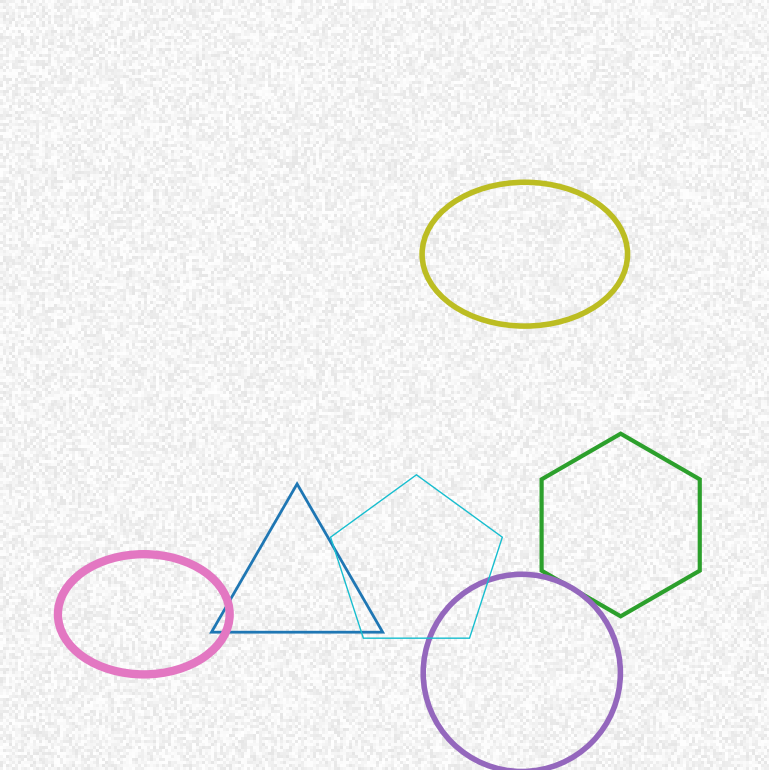[{"shape": "triangle", "thickness": 1, "radius": 0.64, "center": [0.386, 0.243]}, {"shape": "hexagon", "thickness": 1.5, "radius": 0.59, "center": [0.806, 0.318]}, {"shape": "circle", "thickness": 2, "radius": 0.64, "center": [0.678, 0.126]}, {"shape": "oval", "thickness": 3, "radius": 0.56, "center": [0.187, 0.202]}, {"shape": "oval", "thickness": 2, "radius": 0.67, "center": [0.682, 0.67]}, {"shape": "pentagon", "thickness": 0.5, "radius": 0.59, "center": [0.541, 0.266]}]